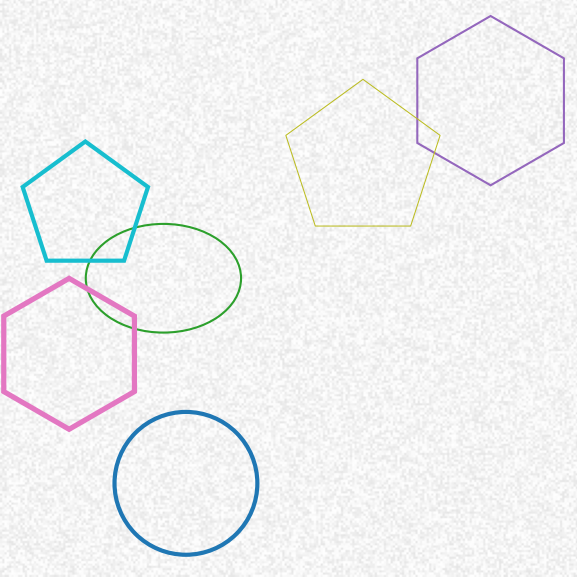[{"shape": "circle", "thickness": 2, "radius": 0.62, "center": [0.322, 0.162]}, {"shape": "oval", "thickness": 1, "radius": 0.67, "center": [0.283, 0.517]}, {"shape": "hexagon", "thickness": 1, "radius": 0.73, "center": [0.85, 0.825]}, {"shape": "hexagon", "thickness": 2.5, "radius": 0.65, "center": [0.12, 0.386]}, {"shape": "pentagon", "thickness": 0.5, "radius": 0.7, "center": [0.629, 0.721]}, {"shape": "pentagon", "thickness": 2, "radius": 0.57, "center": [0.148, 0.64]}]